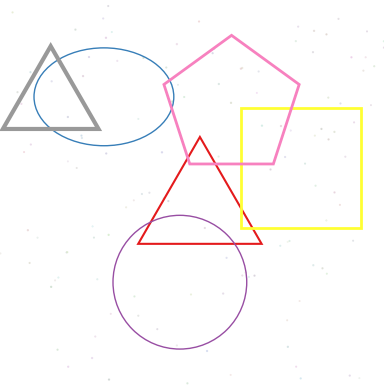[{"shape": "triangle", "thickness": 1.5, "radius": 0.93, "center": [0.519, 0.459]}, {"shape": "oval", "thickness": 1, "radius": 0.91, "center": [0.27, 0.749]}, {"shape": "circle", "thickness": 1, "radius": 0.87, "center": [0.467, 0.267]}, {"shape": "square", "thickness": 2, "radius": 0.78, "center": [0.782, 0.563]}, {"shape": "pentagon", "thickness": 2, "radius": 0.92, "center": [0.601, 0.724]}, {"shape": "triangle", "thickness": 3, "radius": 0.72, "center": [0.132, 0.737]}]